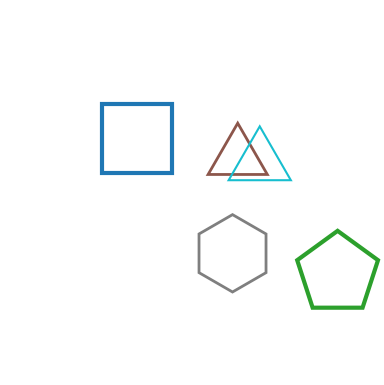[{"shape": "square", "thickness": 3, "radius": 0.45, "center": [0.356, 0.641]}, {"shape": "pentagon", "thickness": 3, "radius": 0.55, "center": [0.877, 0.29]}, {"shape": "triangle", "thickness": 2, "radius": 0.44, "center": [0.617, 0.591]}, {"shape": "hexagon", "thickness": 2, "radius": 0.5, "center": [0.604, 0.342]}, {"shape": "triangle", "thickness": 1.5, "radius": 0.47, "center": [0.675, 0.579]}]